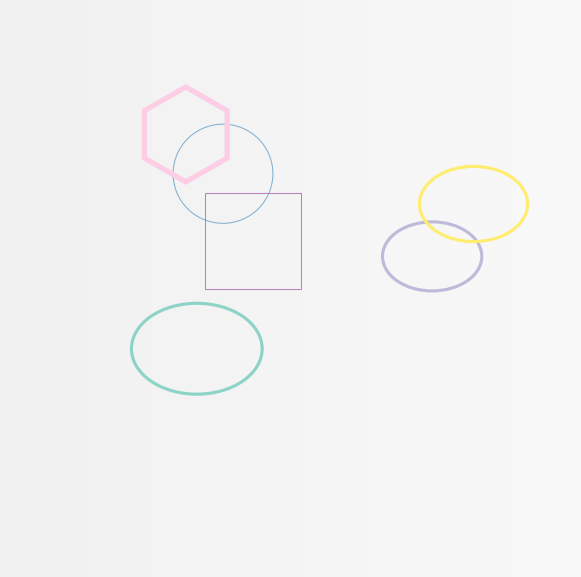[{"shape": "oval", "thickness": 1.5, "radius": 0.56, "center": [0.339, 0.395]}, {"shape": "oval", "thickness": 1.5, "radius": 0.43, "center": [0.743, 0.555]}, {"shape": "circle", "thickness": 0.5, "radius": 0.43, "center": [0.384, 0.698]}, {"shape": "hexagon", "thickness": 2.5, "radius": 0.41, "center": [0.32, 0.766]}, {"shape": "square", "thickness": 0.5, "radius": 0.41, "center": [0.435, 0.582]}, {"shape": "oval", "thickness": 1.5, "radius": 0.47, "center": [0.815, 0.646]}]